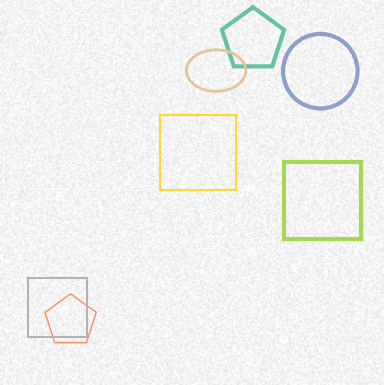[{"shape": "pentagon", "thickness": 3, "radius": 0.42, "center": [0.657, 0.896]}, {"shape": "pentagon", "thickness": 1, "radius": 0.35, "center": [0.183, 0.167]}, {"shape": "circle", "thickness": 3, "radius": 0.48, "center": [0.832, 0.815]}, {"shape": "square", "thickness": 3, "radius": 0.5, "center": [0.838, 0.479]}, {"shape": "square", "thickness": 1.5, "radius": 0.49, "center": [0.514, 0.604]}, {"shape": "oval", "thickness": 2, "radius": 0.39, "center": [0.561, 0.817]}, {"shape": "square", "thickness": 1.5, "radius": 0.38, "center": [0.149, 0.2]}]